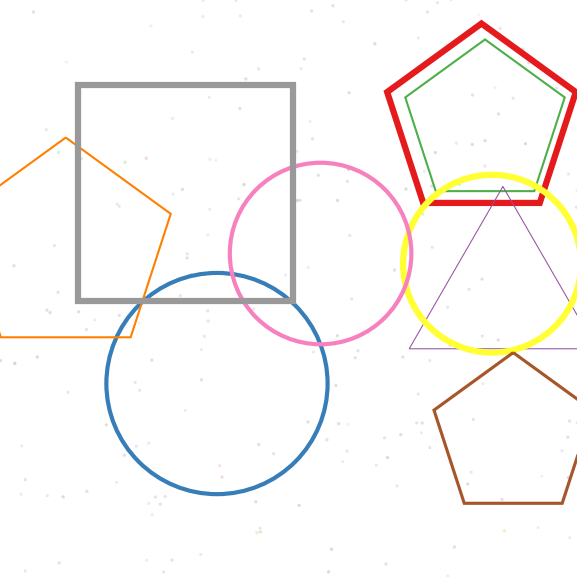[{"shape": "pentagon", "thickness": 3, "radius": 0.86, "center": [0.834, 0.787]}, {"shape": "circle", "thickness": 2, "radius": 0.96, "center": [0.376, 0.335]}, {"shape": "pentagon", "thickness": 1, "radius": 0.73, "center": [0.84, 0.786]}, {"shape": "triangle", "thickness": 0.5, "radius": 0.94, "center": [0.871, 0.489]}, {"shape": "pentagon", "thickness": 1, "radius": 0.96, "center": [0.114, 0.57]}, {"shape": "circle", "thickness": 3, "radius": 0.77, "center": [0.852, 0.543]}, {"shape": "pentagon", "thickness": 1.5, "radius": 0.72, "center": [0.889, 0.244]}, {"shape": "circle", "thickness": 2, "radius": 0.79, "center": [0.555, 0.56]}, {"shape": "square", "thickness": 3, "radius": 0.93, "center": [0.322, 0.665]}]